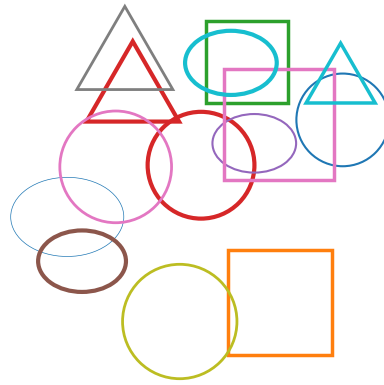[{"shape": "circle", "thickness": 1.5, "radius": 0.6, "center": [0.89, 0.689]}, {"shape": "oval", "thickness": 0.5, "radius": 0.73, "center": [0.175, 0.437]}, {"shape": "square", "thickness": 2.5, "radius": 0.68, "center": [0.727, 0.214]}, {"shape": "square", "thickness": 2.5, "radius": 0.53, "center": [0.641, 0.838]}, {"shape": "circle", "thickness": 3, "radius": 0.69, "center": [0.522, 0.571]}, {"shape": "triangle", "thickness": 3, "radius": 0.69, "center": [0.345, 0.754]}, {"shape": "oval", "thickness": 1.5, "radius": 0.54, "center": [0.66, 0.628]}, {"shape": "oval", "thickness": 3, "radius": 0.57, "center": [0.213, 0.322]}, {"shape": "square", "thickness": 2.5, "radius": 0.72, "center": [0.725, 0.677]}, {"shape": "circle", "thickness": 2, "radius": 0.73, "center": [0.301, 0.567]}, {"shape": "triangle", "thickness": 2, "radius": 0.72, "center": [0.324, 0.839]}, {"shape": "circle", "thickness": 2, "radius": 0.74, "center": [0.467, 0.165]}, {"shape": "triangle", "thickness": 2.5, "radius": 0.52, "center": [0.885, 0.784]}, {"shape": "oval", "thickness": 3, "radius": 0.6, "center": [0.6, 0.837]}]